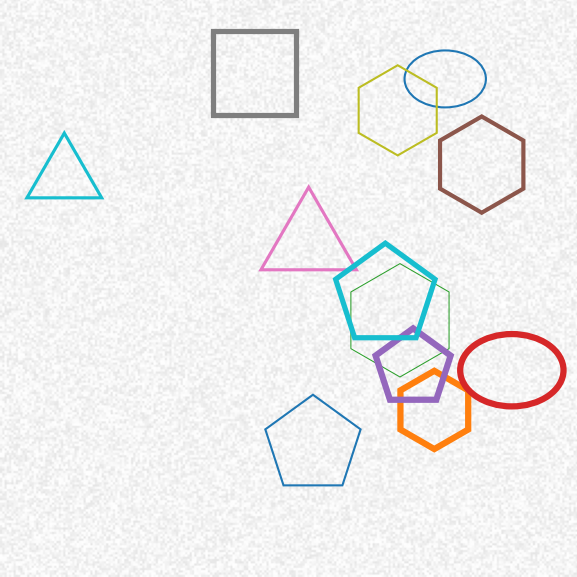[{"shape": "oval", "thickness": 1, "radius": 0.35, "center": [0.771, 0.862]}, {"shape": "pentagon", "thickness": 1, "radius": 0.43, "center": [0.542, 0.229]}, {"shape": "hexagon", "thickness": 3, "radius": 0.34, "center": [0.752, 0.289]}, {"shape": "hexagon", "thickness": 0.5, "radius": 0.49, "center": [0.693, 0.444]}, {"shape": "oval", "thickness": 3, "radius": 0.45, "center": [0.886, 0.358]}, {"shape": "pentagon", "thickness": 3, "radius": 0.34, "center": [0.715, 0.362]}, {"shape": "hexagon", "thickness": 2, "radius": 0.42, "center": [0.834, 0.714]}, {"shape": "triangle", "thickness": 1.5, "radius": 0.48, "center": [0.534, 0.58]}, {"shape": "square", "thickness": 2.5, "radius": 0.36, "center": [0.441, 0.873]}, {"shape": "hexagon", "thickness": 1, "radius": 0.39, "center": [0.689, 0.808]}, {"shape": "pentagon", "thickness": 2.5, "radius": 0.45, "center": [0.667, 0.488]}, {"shape": "triangle", "thickness": 1.5, "radius": 0.37, "center": [0.111, 0.694]}]